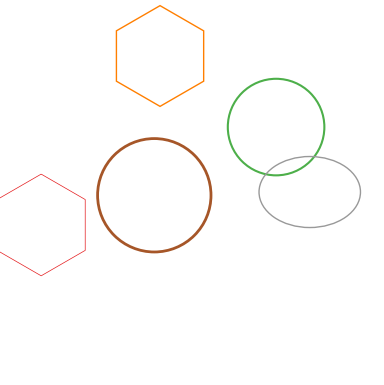[{"shape": "hexagon", "thickness": 0.5, "radius": 0.66, "center": [0.107, 0.416]}, {"shape": "circle", "thickness": 1.5, "radius": 0.63, "center": [0.717, 0.67]}, {"shape": "hexagon", "thickness": 1, "radius": 0.65, "center": [0.416, 0.855]}, {"shape": "circle", "thickness": 2, "radius": 0.74, "center": [0.401, 0.493]}, {"shape": "oval", "thickness": 1, "radius": 0.66, "center": [0.805, 0.501]}]